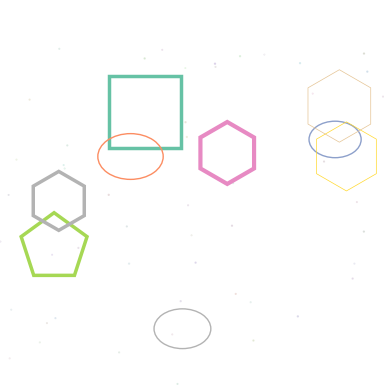[{"shape": "square", "thickness": 2.5, "radius": 0.47, "center": [0.376, 0.709]}, {"shape": "oval", "thickness": 1, "radius": 0.42, "center": [0.339, 0.593]}, {"shape": "oval", "thickness": 1, "radius": 0.34, "center": [0.87, 0.638]}, {"shape": "hexagon", "thickness": 3, "radius": 0.4, "center": [0.59, 0.603]}, {"shape": "pentagon", "thickness": 2.5, "radius": 0.45, "center": [0.14, 0.358]}, {"shape": "hexagon", "thickness": 0.5, "radius": 0.45, "center": [0.9, 0.594]}, {"shape": "hexagon", "thickness": 0.5, "radius": 0.47, "center": [0.881, 0.725]}, {"shape": "oval", "thickness": 1, "radius": 0.37, "center": [0.474, 0.146]}, {"shape": "hexagon", "thickness": 2.5, "radius": 0.38, "center": [0.153, 0.478]}]